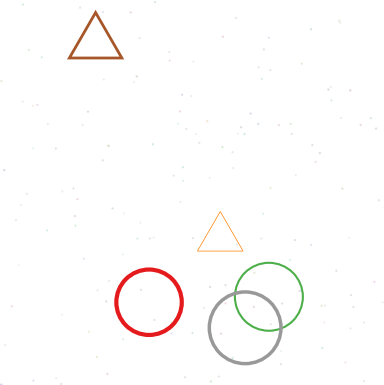[{"shape": "circle", "thickness": 3, "radius": 0.42, "center": [0.387, 0.215]}, {"shape": "circle", "thickness": 1.5, "radius": 0.44, "center": [0.698, 0.229]}, {"shape": "triangle", "thickness": 0.5, "radius": 0.34, "center": [0.572, 0.382]}, {"shape": "triangle", "thickness": 2, "radius": 0.39, "center": [0.248, 0.889]}, {"shape": "circle", "thickness": 2.5, "radius": 0.47, "center": [0.637, 0.149]}]